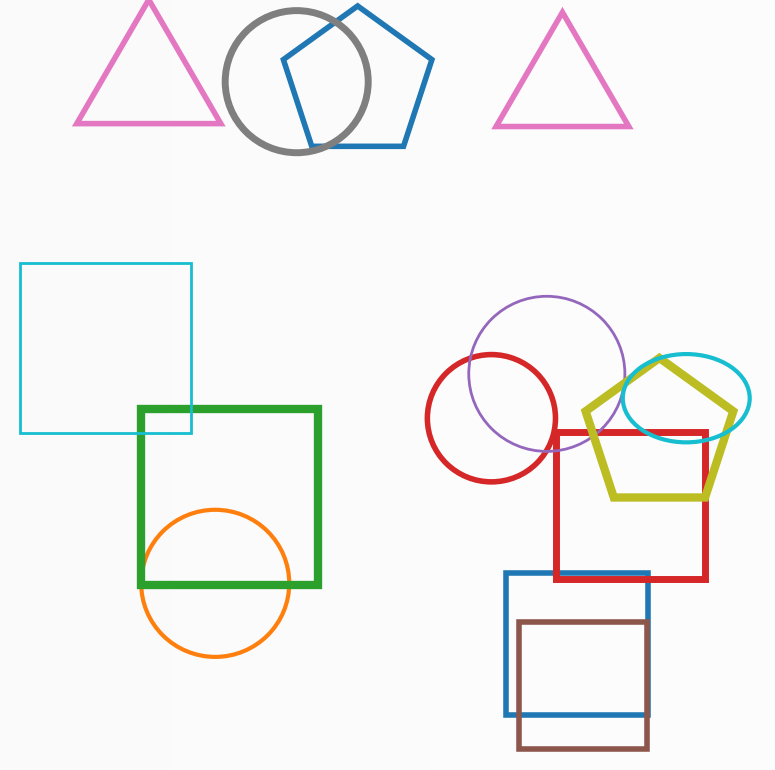[{"shape": "pentagon", "thickness": 2, "radius": 0.5, "center": [0.461, 0.891]}, {"shape": "square", "thickness": 2, "radius": 0.46, "center": [0.744, 0.164]}, {"shape": "circle", "thickness": 1.5, "radius": 0.48, "center": [0.278, 0.242]}, {"shape": "square", "thickness": 3, "radius": 0.57, "center": [0.296, 0.355]}, {"shape": "square", "thickness": 2.5, "radius": 0.48, "center": [0.814, 0.344]}, {"shape": "circle", "thickness": 2, "radius": 0.41, "center": [0.634, 0.457]}, {"shape": "circle", "thickness": 1, "radius": 0.5, "center": [0.706, 0.514]}, {"shape": "square", "thickness": 2, "radius": 0.41, "center": [0.753, 0.11]}, {"shape": "triangle", "thickness": 2, "radius": 0.49, "center": [0.726, 0.885]}, {"shape": "triangle", "thickness": 2, "radius": 0.54, "center": [0.192, 0.893]}, {"shape": "circle", "thickness": 2.5, "radius": 0.46, "center": [0.383, 0.894]}, {"shape": "pentagon", "thickness": 3, "radius": 0.5, "center": [0.851, 0.435]}, {"shape": "oval", "thickness": 1.5, "radius": 0.41, "center": [0.885, 0.483]}, {"shape": "square", "thickness": 1, "radius": 0.55, "center": [0.136, 0.548]}]